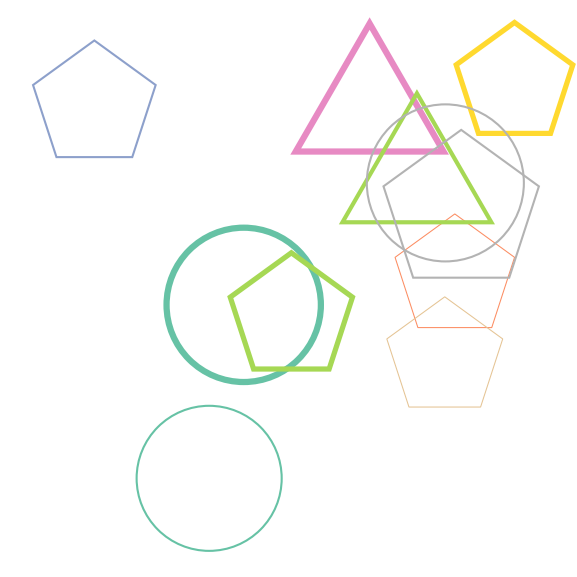[{"shape": "circle", "thickness": 1, "radius": 0.63, "center": [0.362, 0.171]}, {"shape": "circle", "thickness": 3, "radius": 0.67, "center": [0.422, 0.471]}, {"shape": "pentagon", "thickness": 0.5, "radius": 0.54, "center": [0.788, 0.52]}, {"shape": "pentagon", "thickness": 1, "radius": 0.56, "center": [0.163, 0.817]}, {"shape": "triangle", "thickness": 3, "radius": 0.74, "center": [0.64, 0.811]}, {"shape": "triangle", "thickness": 2, "radius": 0.74, "center": [0.722, 0.689]}, {"shape": "pentagon", "thickness": 2.5, "radius": 0.56, "center": [0.505, 0.45]}, {"shape": "pentagon", "thickness": 2.5, "radius": 0.53, "center": [0.891, 0.854]}, {"shape": "pentagon", "thickness": 0.5, "radius": 0.53, "center": [0.77, 0.38]}, {"shape": "pentagon", "thickness": 1, "radius": 0.71, "center": [0.799, 0.633]}, {"shape": "circle", "thickness": 1, "radius": 0.68, "center": [0.771, 0.682]}]